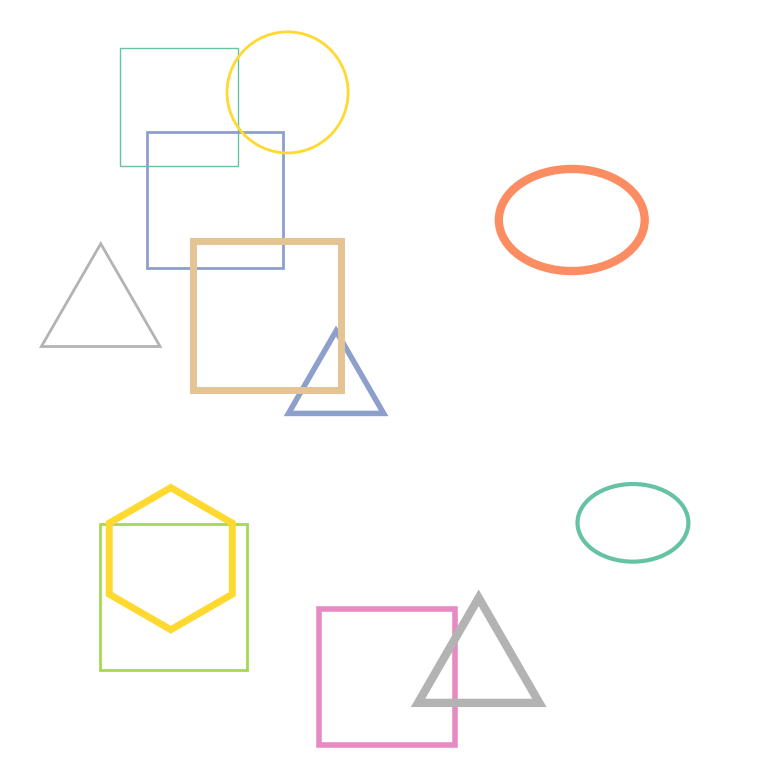[{"shape": "square", "thickness": 0.5, "radius": 0.38, "center": [0.233, 0.861]}, {"shape": "oval", "thickness": 1.5, "radius": 0.36, "center": [0.822, 0.321]}, {"shape": "oval", "thickness": 3, "radius": 0.47, "center": [0.743, 0.714]}, {"shape": "triangle", "thickness": 2, "radius": 0.36, "center": [0.436, 0.499]}, {"shape": "square", "thickness": 1, "radius": 0.44, "center": [0.279, 0.741]}, {"shape": "square", "thickness": 2, "radius": 0.44, "center": [0.503, 0.121]}, {"shape": "square", "thickness": 1, "radius": 0.48, "center": [0.225, 0.225]}, {"shape": "hexagon", "thickness": 2.5, "radius": 0.46, "center": [0.222, 0.274]}, {"shape": "circle", "thickness": 1, "radius": 0.39, "center": [0.373, 0.88]}, {"shape": "square", "thickness": 2.5, "radius": 0.48, "center": [0.347, 0.591]}, {"shape": "triangle", "thickness": 1, "radius": 0.44, "center": [0.131, 0.594]}, {"shape": "triangle", "thickness": 3, "radius": 0.45, "center": [0.622, 0.133]}]